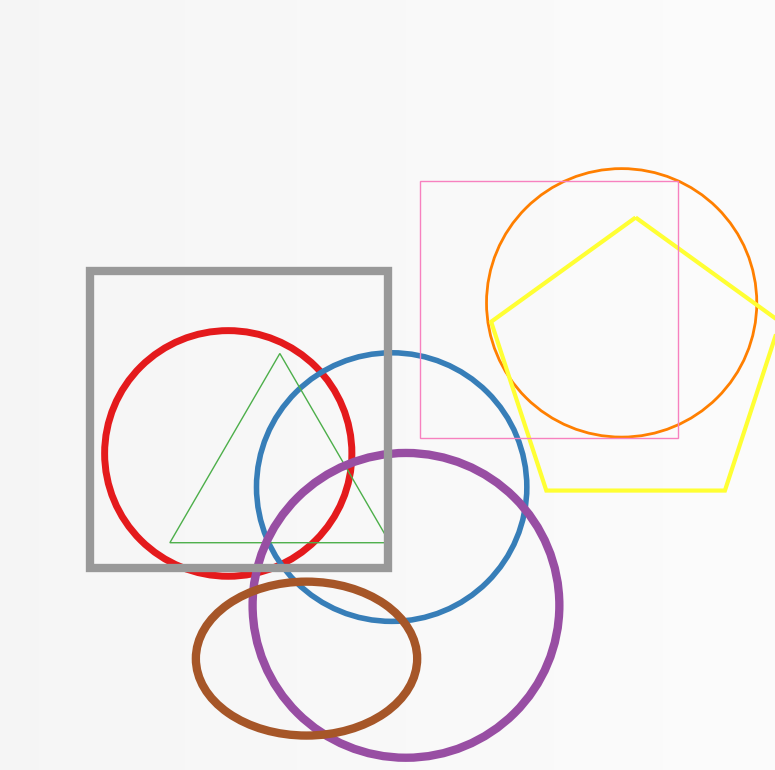[{"shape": "circle", "thickness": 2.5, "radius": 0.8, "center": [0.295, 0.411]}, {"shape": "circle", "thickness": 2, "radius": 0.87, "center": [0.505, 0.367]}, {"shape": "triangle", "thickness": 0.5, "radius": 0.82, "center": [0.361, 0.377]}, {"shape": "circle", "thickness": 3, "radius": 0.99, "center": [0.524, 0.214]}, {"shape": "circle", "thickness": 1, "radius": 0.87, "center": [0.802, 0.607]}, {"shape": "pentagon", "thickness": 1.5, "radius": 0.98, "center": [0.82, 0.522]}, {"shape": "oval", "thickness": 3, "radius": 0.71, "center": [0.396, 0.145]}, {"shape": "square", "thickness": 0.5, "radius": 0.83, "center": [0.708, 0.598]}, {"shape": "square", "thickness": 3, "radius": 0.96, "center": [0.308, 0.455]}]